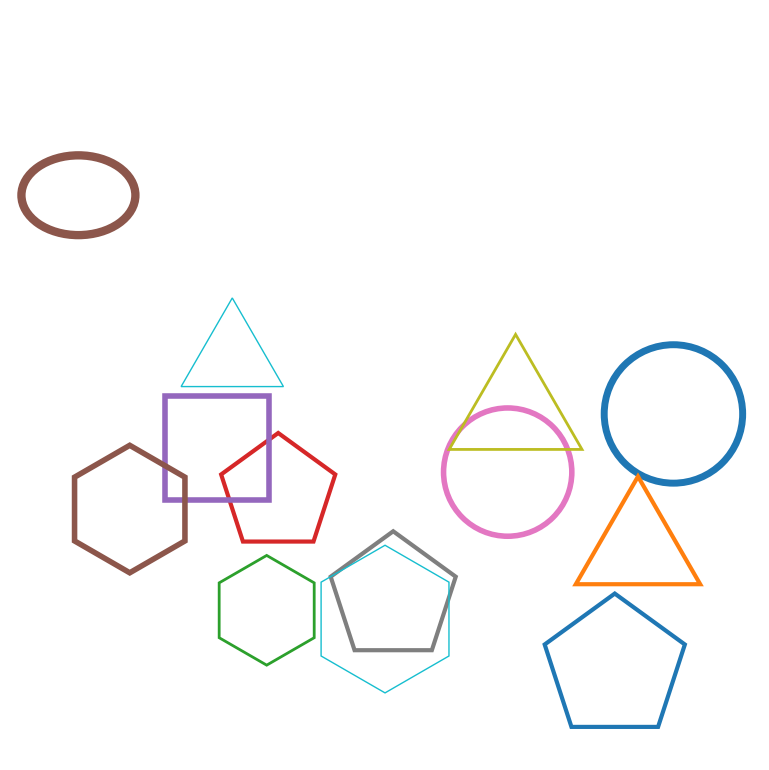[{"shape": "circle", "thickness": 2.5, "radius": 0.45, "center": [0.875, 0.462]}, {"shape": "pentagon", "thickness": 1.5, "radius": 0.48, "center": [0.798, 0.133]}, {"shape": "triangle", "thickness": 1.5, "radius": 0.47, "center": [0.829, 0.288]}, {"shape": "hexagon", "thickness": 1, "radius": 0.36, "center": [0.346, 0.207]}, {"shape": "pentagon", "thickness": 1.5, "radius": 0.39, "center": [0.361, 0.36]}, {"shape": "square", "thickness": 2, "radius": 0.34, "center": [0.282, 0.418]}, {"shape": "hexagon", "thickness": 2, "radius": 0.41, "center": [0.169, 0.339]}, {"shape": "oval", "thickness": 3, "radius": 0.37, "center": [0.102, 0.746]}, {"shape": "circle", "thickness": 2, "radius": 0.42, "center": [0.659, 0.387]}, {"shape": "pentagon", "thickness": 1.5, "radius": 0.43, "center": [0.511, 0.225]}, {"shape": "triangle", "thickness": 1, "radius": 0.5, "center": [0.67, 0.466]}, {"shape": "hexagon", "thickness": 0.5, "radius": 0.48, "center": [0.5, 0.196]}, {"shape": "triangle", "thickness": 0.5, "radius": 0.38, "center": [0.302, 0.536]}]